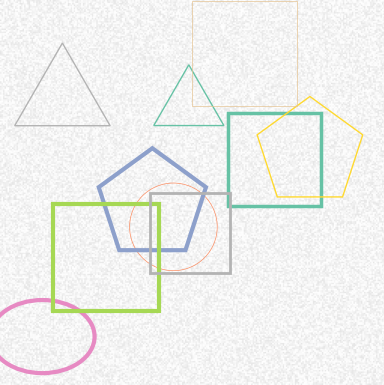[{"shape": "square", "thickness": 2.5, "radius": 0.61, "center": [0.714, 0.585]}, {"shape": "triangle", "thickness": 1, "radius": 0.53, "center": [0.49, 0.726]}, {"shape": "circle", "thickness": 0.5, "radius": 0.57, "center": [0.45, 0.411]}, {"shape": "pentagon", "thickness": 3, "radius": 0.73, "center": [0.396, 0.469]}, {"shape": "oval", "thickness": 3, "radius": 0.68, "center": [0.11, 0.126]}, {"shape": "square", "thickness": 3, "radius": 0.69, "center": [0.275, 0.331]}, {"shape": "pentagon", "thickness": 1, "radius": 0.72, "center": [0.805, 0.605]}, {"shape": "square", "thickness": 0.5, "radius": 0.68, "center": [0.636, 0.861]}, {"shape": "square", "thickness": 2, "radius": 0.52, "center": [0.493, 0.395]}, {"shape": "triangle", "thickness": 1, "radius": 0.72, "center": [0.162, 0.745]}]